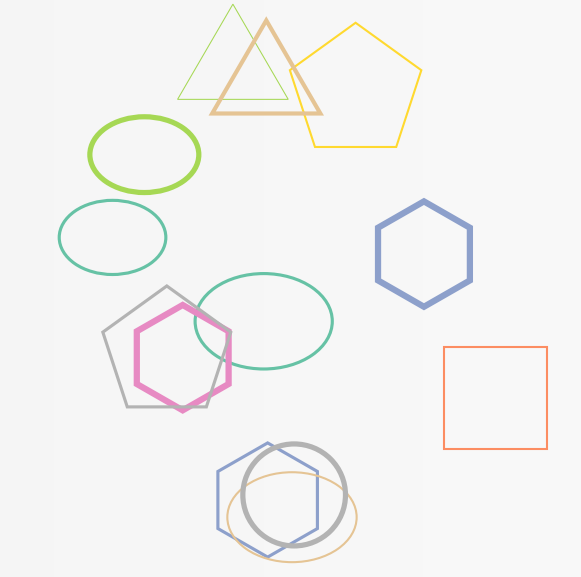[{"shape": "oval", "thickness": 1.5, "radius": 0.59, "center": [0.454, 0.443]}, {"shape": "oval", "thickness": 1.5, "radius": 0.46, "center": [0.194, 0.588]}, {"shape": "square", "thickness": 1, "radius": 0.44, "center": [0.852, 0.31]}, {"shape": "hexagon", "thickness": 3, "radius": 0.46, "center": [0.729, 0.559]}, {"shape": "hexagon", "thickness": 1.5, "radius": 0.49, "center": [0.46, 0.133]}, {"shape": "hexagon", "thickness": 3, "radius": 0.46, "center": [0.314, 0.38]}, {"shape": "triangle", "thickness": 0.5, "radius": 0.55, "center": [0.401, 0.882]}, {"shape": "oval", "thickness": 2.5, "radius": 0.47, "center": [0.248, 0.731]}, {"shape": "pentagon", "thickness": 1, "radius": 0.59, "center": [0.612, 0.841]}, {"shape": "oval", "thickness": 1, "radius": 0.56, "center": [0.502, 0.104]}, {"shape": "triangle", "thickness": 2, "radius": 0.54, "center": [0.458, 0.856]}, {"shape": "circle", "thickness": 2.5, "radius": 0.44, "center": [0.506, 0.142]}, {"shape": "pentagon", "thickness": 1.5, "radius": 0.58, "center": [0.287, 0.388]}]